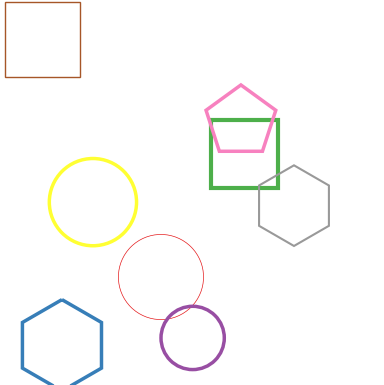[{"shape": "circle", "thickness": 0.5, "radius": 0.55, "center": [0.418, 0.28]}, {"shape": "hexagon", "thickness": 2.5, "radius": 0.59, "center": [0.161, 0.103]}, {"shape": "square", "thickness": 3, "radius": 0.44, "center": [0.635, 0.6]}, {"shape": "circle", "thickness": 2.5, "radius": 0.41, "center": [0.5, 0.122]}, {"shape": "circle", "thickness": 2.5, "radius": 0.57, "center": [0.241, 0.475]}, {"shape": "square", "thickness": 1, "radius": 0.49, "center": [0.11, 0.896]}, {"shape": "pentagon", "thickness": 2.5, "radius": 0.48, "center": [0.626, 0.684]}, {"shape": "hexagon", "thickness": 1.5, "radius": 0.52, "center": [0.764, 0.466]}]